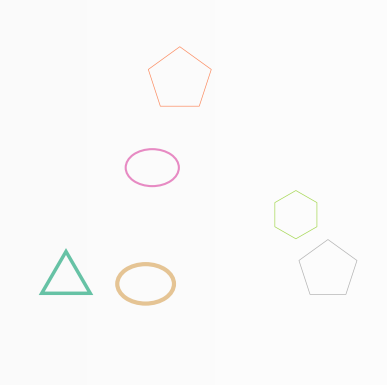[{"shape": "triangle", "thickness": 2.5, "radius": 0.36, "center": [0.17, 0.274]}, {"shape": "pentagon", "thickness": 0.5, "radius": 0.43, "center": [0.464, 0.793]}, {"shape": "oval", "thickness": 1.5, "radius": 0.34, "center": [0.393, 0.565]}, {"shape": "hexagon", "thickness": 0.5, "radius": 0.31, "center": [0.764, 0.442]}, {"shape": "oval", "thickness": 3, "radius": 0.37, "center": [0.376, 0.263]}, {"shape": "pentagon", "thickness": 0.5, "radius": 0.39, "center": [0.846, 0.299]}]